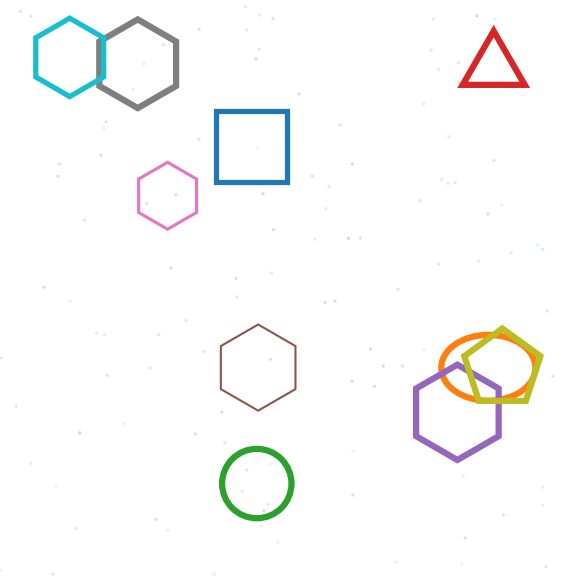[{"shape": "square", "thickness": 2.5, "radius": 0.31, "center": [0.435, 0.746]}, {"shape": "oval", "thickness": 3, "radius": 0.41, "center": [0.846, 0.362]}, {"shape": "circle", "thickness": 3, "radius": 0.3, "center": [0.445, 0.162]}, {"shape": "triangle", "thickness": 3, "radius": 0.31, "center": [0.855, 0.883]}, {"shape": "hexagon", "thickness": 3, "radius": 0.41, "center": [0.792, 0.285]}, {"shape": "hexagon", "thickness": 1, "radius": 0.37, "center": [0.447, 0.363]}, {"shape": "hexagon", "thickness": 1.5, "radius": 0.29, "center": [0.29, 0.66]}, {"shape": "hexagon", "thickness": 3, "radius": 0.38, "center": [0.238, 0.889]}, {"shape": "pentagon", "thickness": 3, "radius": 0.35, "center": [0.87, 0.361]}, {"shape": "hexagon", "thickness": 2.5, "radius": 0.34, "center": [0.121, 0.9]}]